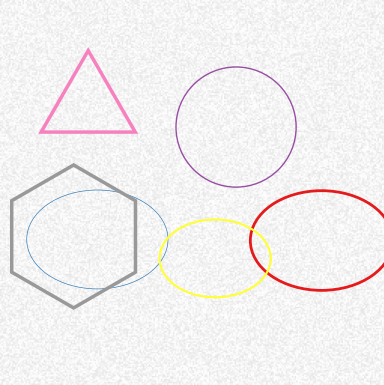[{"shape": "oval", "thickness": 2, "radius": 0.92, "center": [0.835, 0.375]}, {"shape": "oval", "thickness": 0.5, "radius": 0.92, "center": [0.253, 0.378]}, {"shape": "circle", "thickness": 1, "radius": 0.78, "center": [0.613, 0.67]}, {"shape": "oval", "thickness": 1.5, "radius": 0.72, "center": [0.559, 0.329]}, {"shape": "triangle", "thickness": 2.5, "radius": 0.71, "center": [0.229, 0.728]}, {"shape": "hexagon", "thickness": 2.5, "radius": 0.93, "center": [0.191, 0.386]}]